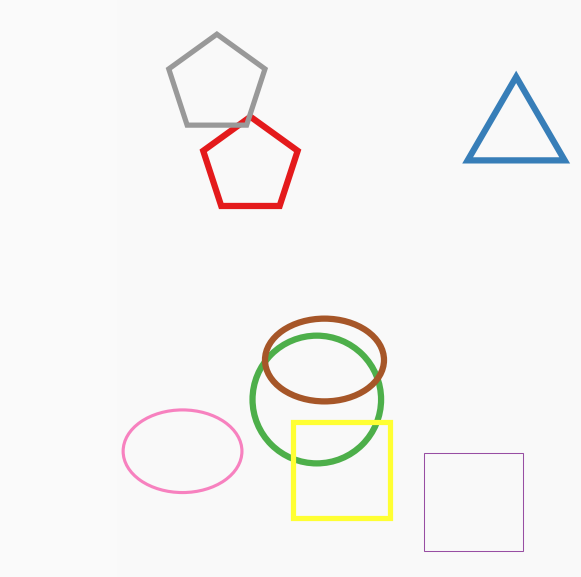[{"shape": "pentagon", "thickness": 3, "radius": 0.43, "center": [0.431, 0.712]}, {"shape": "triangle", "thickness": 3, "radius": 0.48, "center": [0.888, 0.77]}, {"shape": "circle", "thickness": 3, "radius": 0.55, "center": [0.545, 0.307]}, {"shape": "square", "thickness": 0.5, "radius": 0.43, "center": [0.815, 0.13]}, {"shape": "square", "thickness": 2.5, "radius": 0.42, "center": [0.587, 0.186]}, {"shape": "oval", "thickness": 3, "radius": 0.51, "center": [0.558, 0.376]}, {"shape": "oval", "thickness": 1.5, "radius": 0.51, "center": [0.314, 0.218]}, {"shape": "pentagon", "thickness": 2.5, "radius": 0.44, "center": [0.373, 0.853]}]